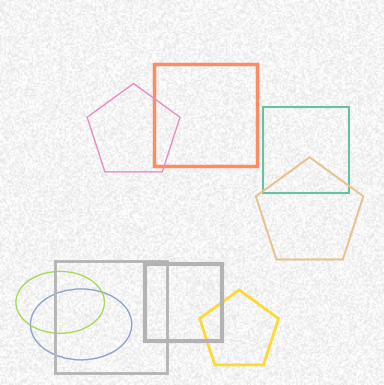[{"shape": "square", "thickness": 1.5, "radius": 0.56, "center": [0.795, 0.61]}, {"shape": "square", "thickness": 2.5, "radius": 0.66, "center": [0.534, 0.702]}, {"shape": "oval", "thickness": 1, "radius": 0.66, "center": [0.211, 0.157]}, {"shape": "pentagon", "thickness": 1, "radius": 0.63, "center": [0.347, 0.656]}, {"shape": "oval", "thickness": 1, "radius": 0.57, "center": [0.156, 0.215]}, {"shape": "pentagon", "thickness": 2, "radius": 0.54, "center": [0.621, 0.139]}, {"shape": "pentagon", "thickness": 1.5, "radius": 0.73, "center": [0.804, 0.445]}, {"shape": "square", "thickness": 2, "radius": 0.73, "center": [0.287, 0.177]}, {"shape": "square", "thickness": 3, "radius": 0.5, "center": [0.478, 0.214]}]